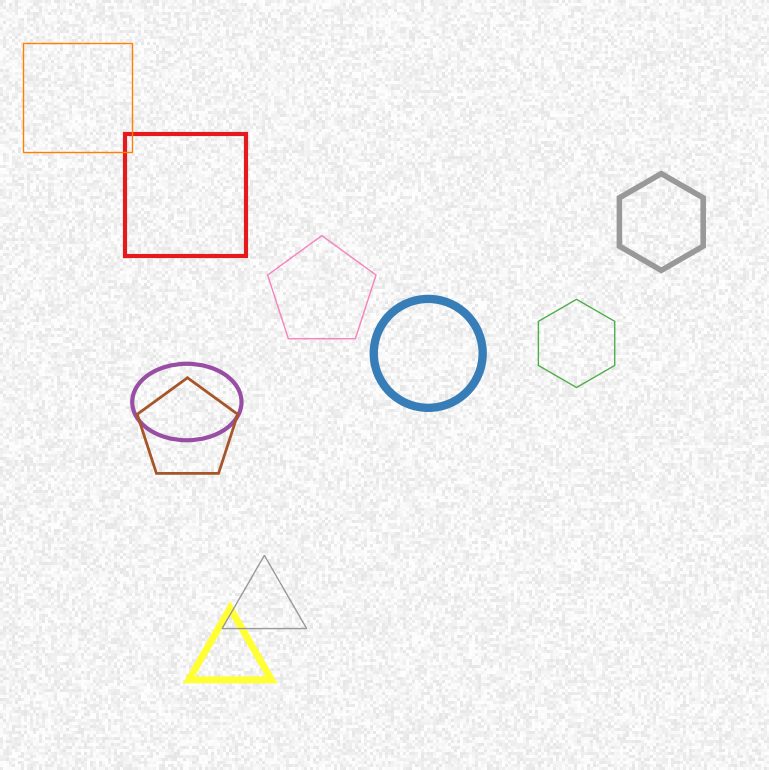[{"shape": "square", "thickness": 1.5, "radius": 0.4, "center": [0.241, 0.746]}, {"shape": "circle", "thickness": 3, "radius": 0.35, "center": [0.556, 0.541]}, {"shape": "hexagon", "thickness": 0.5, "radius": 0.29, "center": [0.749, 0.554]}, {"shape": "oval", "thickness": 1.5, "radius": 0.35, "center": [0.243, 0.478]}, {"shape": "square", "thickness": 0.5, "radius": 0.35, "center": [0.1, 0.874]}, {"shape": "triangle", "thickness": 2.5, "radius": 0.31, "center": [0.299, 0.148]}, {"shape": "pentagon", "thickness": 1, "radius": 0.34, "center": [0.243, 0.441]}, {"shape": "pentagon", "thickness": 0.5, "radius": 0.37, "center": [0.418, 0.62]}, {"shape": "triangle", "thickness": 0.5, "radius": 0.32, "center": [0.343, 0.215]}, {"shape": "hexagon", "thickness": 2, "radius": 0.31, "center": [0.859, 0.712]}]